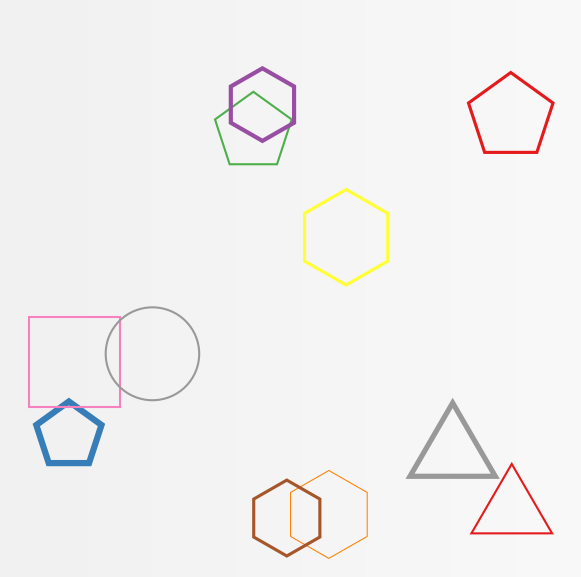[{"shape": "pentagon", "thickness": 1.5, "radius": 0.38, "center": [0.879, 0.797]}, {"shape": "triangle", "thickness": 1, "radius": 0.4, "center": [0.88, 0.116]}, {"shape": "pentagon", "thickness": 3, "radius": 0.29, "center": [0.119, 0.245]}, {"shape": "pentagon", "thickness": 1, "radius": 0.35, "center": [0.436, 0.771]}, {"shape": "hexagon", "thickness": 2, "radius": 0.31, "center": [0.452, 0.818]}, {"shape": "hexagon", "thickness": 0.5, "radius": 0.38, "center": [0.566, 0.108]}, {"shape": "hexagon", "thickness": 1.5, "radius": 0.41, "center": [0.595, 0.588]}, {"shape": "hexagon", "thickness": 1.5, "radius": 0.33, "center": [0.493, 0.102]}, {"shape": "square", "thickness": 1, "radius": 0.39, "center": [0.128, 0.372]}, {"shape": "circle", "thickness": 1, "radius": 0.4, "center": [0.262, 0.387]}, {"shape": "triangle", "thickness": 2.5, "radius": 0.42, "center": [0.779, 0.217]}]